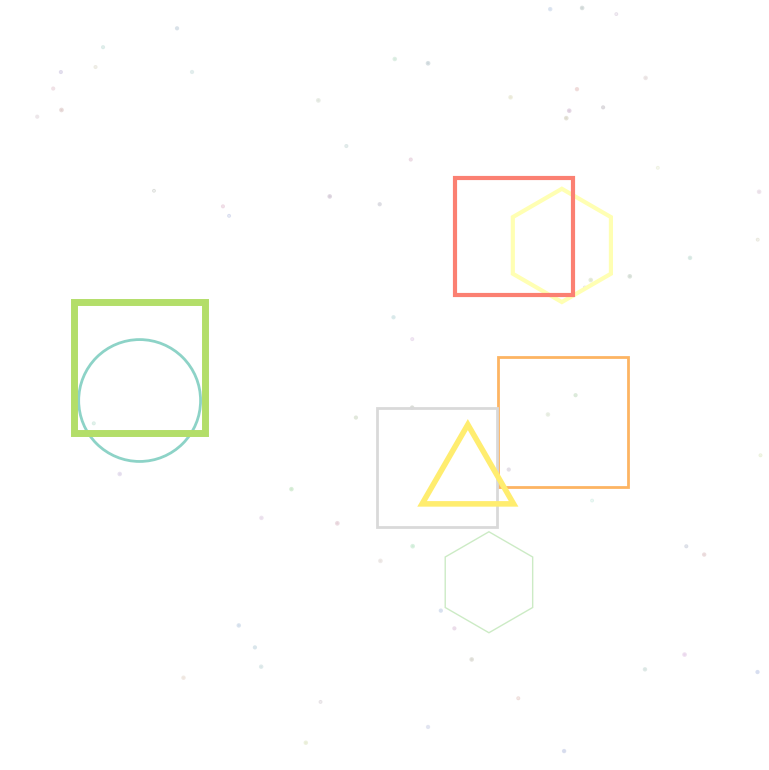[{"shape": "circle", "thickness": 1, "radius": 0.4, "center": [0.181, 0.48]}, {"shape": "hexagon", "thickness": 1.5, "radius": 0.37, "center": [0.73, 0.681]}, {"shape": "square", "thickness": 1.5, "radius": 0.38, "center": [0.667, 0.693]}, {"shape": "square", "thickness": 1, "radius": 0.42, "center": [0.731, 0.452]}, {"shape": "square", "thickness": 2.5, "radius": 0.42, "center": [0.181, 0.523]}, {"shape": "square", "thickness": 1, "radius": 0.39, "center": [0.567, 0.393]}, {"shape": "hexagon", "thickness": 0.5, "radius": 0.33, "center": [0.635, 0.244]}, {"shape": "triangle", "thickness": 2, "radius": 0.34, "center": [0.608, 0.38]}]